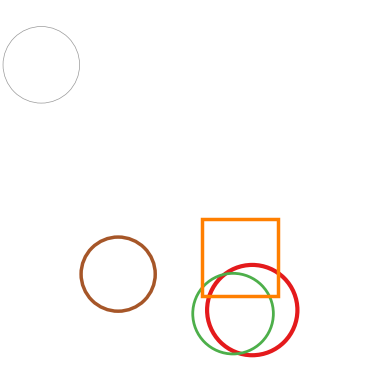[{"shape": "circle", "thickness": 3, "radius": 0.59, "center": [0.655, 0.195]}, {"shape": "circle", "thickness": 2, "radius": 0.52, "center": [0.605, 0.185]}, {"shape": "square", "thickness": 2.5, "radius": 0.5, "center": [0.623, 0.331]}, {"shape": "circle", "thickness": 2.5, "radius": 0.48, "center": [0.307, 0.288]}, {"shape": "circle", "thickness": 0.5, "radius": 0.5, "center": [0.107, 0.832]}]